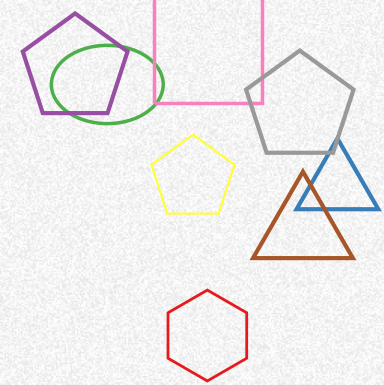[{"shape": "hexagon", "thickness": 2, "radius": 0.59, "center": [0.539, 0.129]}, {"shape": "triangle", "thickness": 3, "radius": 0.61, "center": [0.876, 0.518]}, {"shape": "oval", "thickness": 2.5, "radius": 0.73, "center": [0.279, 0.781]}, {"shape": "pentagon", "thickness": 3, "radius": 0.72, "center": [0.195, 0.822]}, {"shape": "pentagon", "thickness": 1.5, "radius": 0.57, "center": [0.501, 0.537]}, {"shape": "triangle", "thickness": 3, "radius": 0.75, "center": [0.787, 0.404]}, {"shape": "square", "thickness": 2.5, "radius": 0.7, "center": [0.54, 0.872]}, {"shape": "pentagon", "thickness": 3, "radius": 0.73, "center": [0.779, 0.722]}]